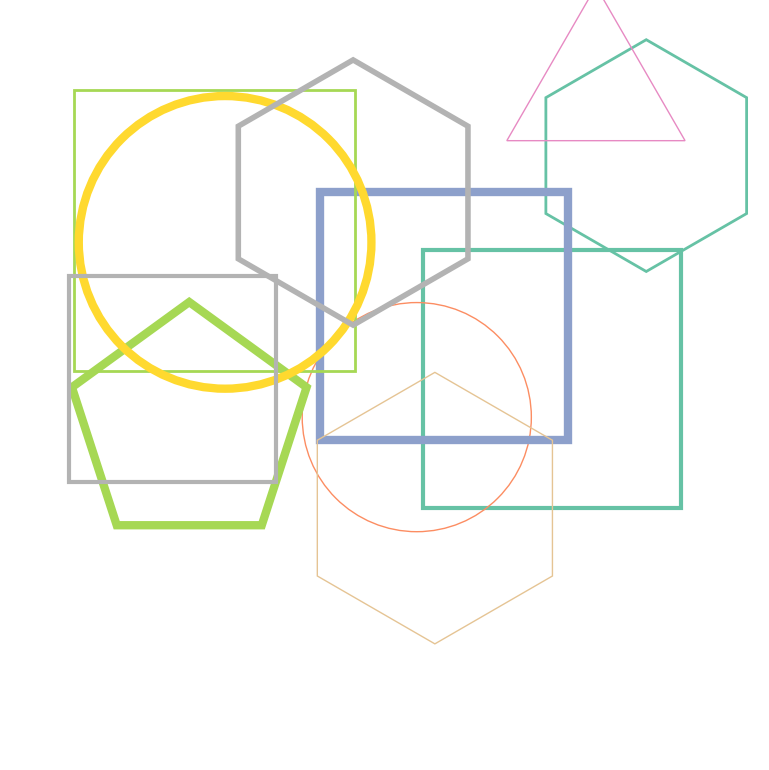[{"shape": "square", "thickness": 1.5, "radius": 0.84, "center": [0.717, 0.508]}, {"shape": "hexagon", "thickness": 1, "radius": 0.75, "center": [0.839, 0.798]}, {"shape": "circle", "thickness": 0.5, "radius": 0.74, "center": [0.541, 0.458]}, {"shape": "square", "thickness": 3, "radius": 0.81, "center": [0.577, 0.589]}, {"shape": "triangle", "thickness": 0.5, "radius": 0.67, "center": [0.774, 0.884]}, {"shape": "pentagon", "thickness": 3, "radius": 0.8, "center": [0.246, 0.448]}, {"shape": "square", "thickness": 1, "radius": 0.91, "center": [0.278, 0.701]}, {"shape": "circle", "thickness": 3, "radius": 0.95, "center": [0.292, 0.685]}, {"shape": "hexagon", "thickness": 0.5, "radius": 0.88, "center": [0.565, 0.34]}, {"shape": "hexagon", "thickness": 2, "radius": 0.86, "center": [0.459, 0.75]}, {"shape": "square", "thickness": 1.5, "radius": 0.67, "center": [0.224, 0.508]}]